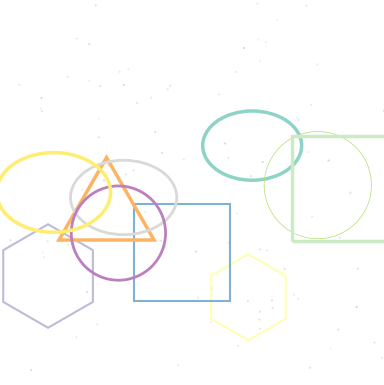[{"shape": "oval", "thickness": 2.5, "radius": 0.64, "center": [0.655, 0.622]}, {"shape": "hexagon", "thickness": 1.5, "radius": 0.56, "center": [0.645, 0.228]}, {"shape": "hexagon", "thickness": 1.5, "radius": 0.67, "center": [0.125, 0.283]}, {"shape": "square", "thickness": 1.5, "radius": 0.63, "center": [0.473, 0.344]}, {"shape": "triangle", "thickness": 2.5, "radius": 0.71, "center": [0.277, 0.448]}, {"shape": "circle", "thickness": 0.5, "radius": 0.7, "center": [0.826, 0.519]}, {"shape": "oval", "thickness": 2, "radius": 0.69, "center": [0.321, 0.487]}, {"shape": "circle", "thickness": 2, "radius": 0.61, "center": [0.308, 0.395]}, {"shape": "square", "thickness": 2.5, "radius": 0.68, "center": [0.893, 0.51]}, {"shape": "oval", "thickness": 2.5, "radius": 0.74, "center": [0.139, 0.5]}]